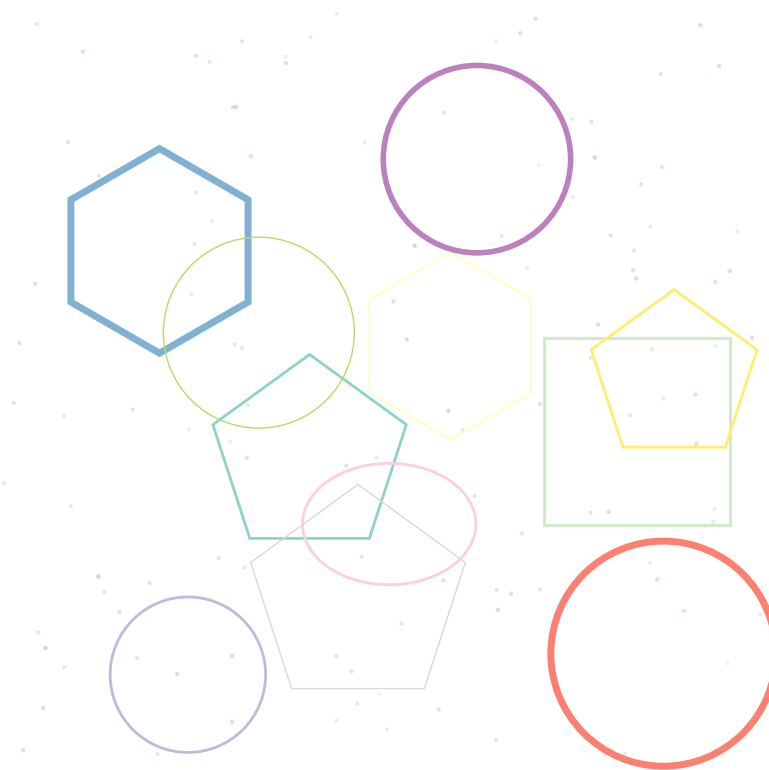[{"shape": "pentagon", "thickness": 1, "radius": 0.66, "center": [0.402, 0.408]}, {"shape": "hexagon", "thickness": 0.5, "radius": 0.61, "center": [0.585, 0.551]}, {"shape": "circle", "thickness": 1, "radius": 0.5, "center": [0.244, 0.124]}, {"shape": "circle", "thickness": 2.5, "radius": 0.73, "center": [0.862, 0.151]}, {"shape": "hexagon", "thickness": 2.5, "radius": 0.66, "center": [0.207, 0.674]}, {"shape": "circle", "thickness": 0.5, "radius": 0.62, "center": [0.336, 0.568]}, {"shape": "oval", "thickness": 1, "radius": 0.56, "center": [0.505, 0.319]}, {"shape": "pentagon", "thickness": 0.5, "radius": 0.73, "center": [0.465, 0.224]}, {"shape": "circle", "thickness": 2, "radius": 0.61, "center": [0.619, 0.793]}, {"shape": "square", "thickness": 1, "radius": 0.6, "center": [0.827, 0.44]}, {"shape": "pentagon", "thickness": 1, "radius": 0.57, "center": [0.875, 0.511]}]